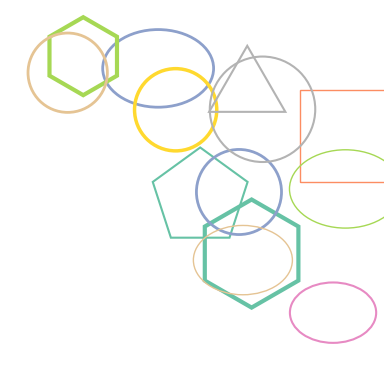[{"shape": "pentagon", "thickness": 1.5, "radius": 0.65, "center": [0.52, 0.487]}, {"shape": "hexagon", "thickness": 3, "radius": 0.7, "center": [0.654, 0.341]}, {"shape": "square", "thickness": 1, "radius": 0.6, "center": [0.898, 0.646]}, {"shape": "oval", "thickness": 2, "radius": 0.72, "center": [0.411, 0.822]}, {"shape": "circle", "thickness": 2, "radius": 0.55, "center": [0.621, 0.501]}, {"shape": "oval", "thickness": 1.5, "radius": 0.56, "center": [0.865, 0.188]}, {"shape": "hexagon", "thickness": 3, "radius": 0.51, "center": [0.216, 0.854]}, {"shape": "oval", "thickness": 1, "radius": 0.73, "center": [0.897, 0.509]}, {"shape": "circle", "thickness": 2.5, "radius": 0.53, "center": [0.456, 0.715]}, {"shape": "oval", "thickness": 1, "radius": 0.64, "center": [0.631, 0.324]}, {"shape": "circle", "thickness": 2, "radius": 0.52, "center": [0.176, 0.811]}, {"shape": "triangle", "thickness": 1.5, "radius": 0.57, "center": [0.642, 0.767]}, {"shape": "circle", "thickness": 1.5, "radius": 0.68, "center": [0.682, 0.716]}]